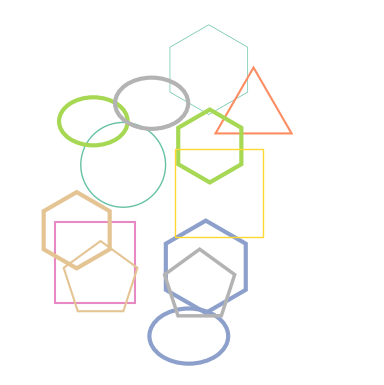[{"shape": "circle", "thickness": 1, "radius": 0.55, "center": [0.32, 0.572]}, {"shape": "hexagon", "thickness": 0.5, "radius": 0.58, "center": [0.542, 0.819]}, {"shape": "triangle", "thickness": 1.5, "radius": 0.57, "center": [0.659, 0.71]}, {"shape": "hexagon", "thickness": 3, "radius": 0.6, "center": [0.535, 0.307]}, {"shape": "oval", "thickness": 3, "radius": 0.51, "center": [0.49, 0.127]}, {"shape": "square", "thickness": 1.5, "radius": 0.52, "center": [0.248, 0.319]}, {"shape": "oval", "thickness": 3, "radius": 0.45, "center": [0.242, 0.685]}, {"shape": "hexagon", "thickness": 3, "radius": 0.47, "center": [0.545, 0.621]}, {"shape": "square", "thickness": 1, "radius": 0.57, "center": [0.568, 0.5]}, {"shape": "pentagon", "thickness": 1.5, "radius": 0.5, "center": [0.261, 0.273]}, {"shape": "hexagon", "thickness": 3, "radius": 0.49, "center": [0.199, 0.402]}, {"shape": "oval", "thickness": 3, "radius": 0.47, "center": [0.394, 0.732]}, {"shape": "pentagon", "thickness": 2.5, "radius": 0.48, "center": [0.519, 0.257]}]